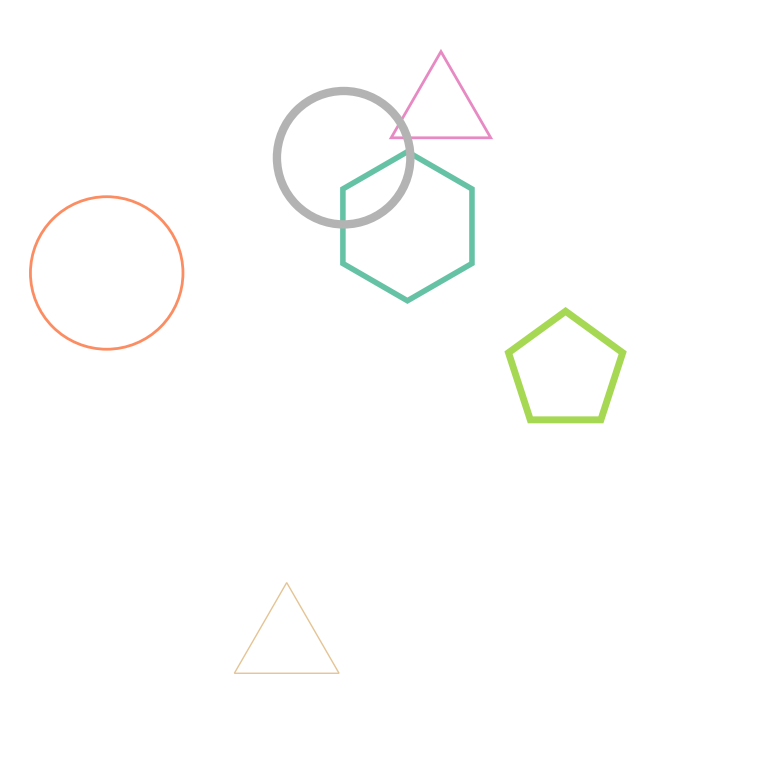[{"shape": "hexagon", "thickness": 2, "radius": 0.48, "center": [0.529, 0.706]}, {"shape": "circle", "thickness": 1, "radius": 0.5, "center": [0.139, 0.646]}, {"shape": "triangle", "thickness": 1, "radius": 0.37, "center": [0.573, 0.858]}, {"shape": "pentagon", "thickness": 2.5, "radius": 0.39, "center": [0.735, 0.518]}, {"shape": "triangle", "thickness": 0.5, "radius": 0.39, "center": [0.372, 0.165]}, {"shape": "circle", "thickness": 3, "radius": 0.43, "center": [0.446, 0.795]}]